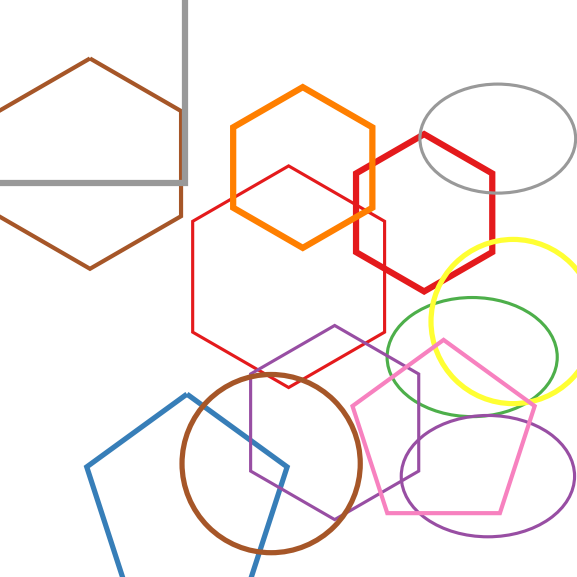[{"shape": "hexagon", "thickness": 1.5, "radius": 0.96, "center": [0.5, 0.52]}, {"shape": "hexagon", "thickness": 3, "radius": 0.68, "center": [0.734, 0.631]}, {"shape": "pentagon", "thickness": 2.5, "radius": 0.91, "center": [0.324, 0.134]}, {"shape": "oval", "thickness": 1.5, "radius": 0.74, "center": [0.818, 0.381]}, {"shape": "oval", "thickness": 1.5, "radius": 0.75, "center": [0.845, 0.175]}, {"shape": "hexagon", "thickness": 1.5, "radius": 0.84, "center": [0.58, 0.267]}, {"shape": "hexagon", "thickness": 3, "radius": 0.7, "center": [0.524, 0.709]}, {"shape": "circle", "thickness": 2.5, "radius": 0.71, "center": [0.889, 0.442]}, {"shape": "circle", "thickness": 2.5, "radius": 0.77, "center": [0.47, 0.196]}, {"shape": "hexagon", "thickness": 2, "radius": 0.91, "center": [0.156, 0.716]}, {"shape": "pentagon", "thickness": 2, "radius": 0.83, "center": [0.768, 0.245]}, {"shape": "oval", "thickness": 1.5, "radius": 0.67, "center": [0.862, 0.759]}, {"shape": "square", "thickness": 3, "radius": 0.82, "center": [0.155, 0.848]}]